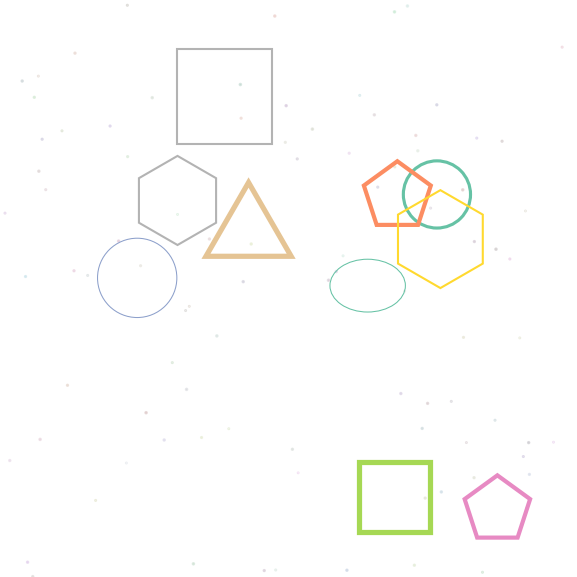[{"shape": "oval", "thickness": 0.5, "radius": 0.33, "center": [0.637, 0.505]}, {"shape": "circle", "thickness": 1.5, "radius": 0.29, "center": [0.757, 0.662]}, {"shape": "pentagon", "thickness": 2, "radius": 0.3, "center": [0.688, 0.659]}, {"shape": "circle", "thickness": 0.5, "radius": 0.34, "center": [0.238, 0.518]}, {"shape": "pentagon", "thickness": 2, "radius": 0.3, "center": [0.861, 0.116]}, {"shape": "square", "thickness": 2.5, "radius": 0.3, "center": [0.683, 0.138]}, {"shape": "hexagon", "thickness": 1, "radius": 0.42, "center": [0.763, 0.585]}, {"shape": "triangle", "thickness": 2.5, "radius": 0.43, "center": [0.43, 0.598]}, {"shape": "hexagon", "thickness": 1, "radius": 0.39, "center": [0.307, 0.652]}, {"shape": "square", "thickness": 1, "radius": 0.41, "center": [0.389, 0.832]}]